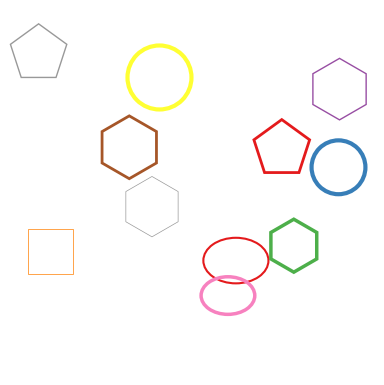[{"shape": "oval", "thickness": 1.5, "radius": 0.42, "center": [0.613, 0.323]}, {"shape": "pentagon", "thickness": 2, "radius": 0.38, "center": [0.732, 0.613]}, {"shape": "circle", "thickness": 3, "radius": 0.35, "center": [0.879, 0.565]}, {"shape": "hexagon", "thickness": 2.5, "radius": 0.34, "center": [0.763, 0.362]}, {"shape": "hexagon", "thickness": 1, "radius": 0.4, "center": [0.882, 0.769]}, {"shape": "square", "thickness": 0.5, "radius": 0.29, "center": [0.131, 0.346]}, {"shape": "circle", "thickness": 3, "radius": 0.42, "center": [0.414, 0.799]}, {"shape": "hexagon", "thickness": 2, "radius": 0.41, "center": [0.336, 0.617]}, {"shape": "oval", "thickness": 2.5, "radius": 0.35, "center": [0.592, 0.232]}, {"shape": "hexagon", "thickness": 0.5, "radius": 0.39, "center": [0.395, 0.463]}, {"shape": "pentagon", "thickness": 1, "radius": 0.38, "center": [0.1, 0.861]}]